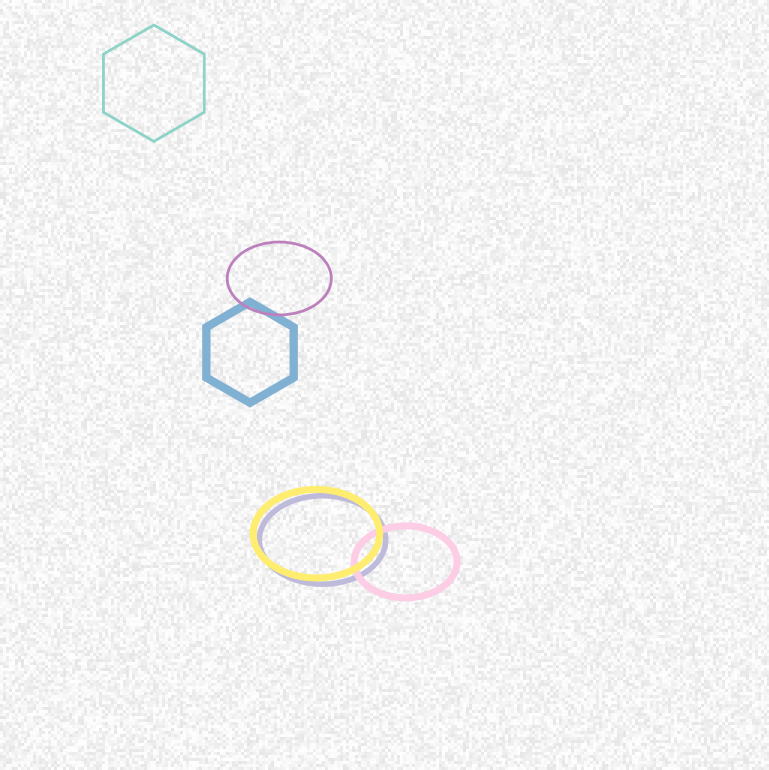[{"shape": "hexagon", "thickness": 1, "radius": 0.38, "center": [0.2, 0.892]}, {"shape": "oval", "thickness": 2, "radius": 0.41, "center": [0.419, 0.299]}, {"shape": "hexagon", "thickness": 3, "radius": 0.33, "center": [0.325, 0.542]}, {"shape": "oval", "thickness": 2.5, "radius": 0.33, "center": [0.527, 0.27]}, {"shape": "oval", "thickness": 1, "radius": 0.34, "center": [0.363, 0.638]}, {"shape": "oval", "thickness": 2.5, "radius": 0.41, "center": [0.411, 0.307]}]